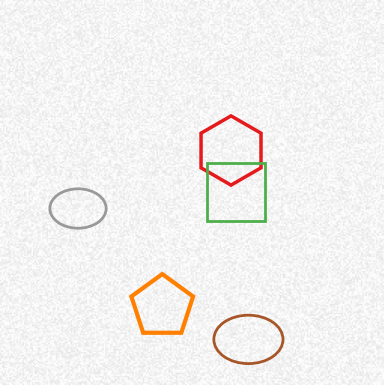[{"shape": "hexagon", "thickness": 2.5, "radius": 0.45, "center": [0.6, 0.609]}, {"shape": "square", "thickness": 2, "radius": 0.37, "center": [0.613, 0.502]}, {"shape": "pentagon", "thickness": 3, "radius": 0.42, "center": [0.421, 0.204]}, {"shape": "oval", "thickness": 2, "radius": 0.45, "center": [0.645, 0.118]}, {"shape": "oval", "thickness": 2, "radius": 0.37, "center": [0.203, 0.458]}]